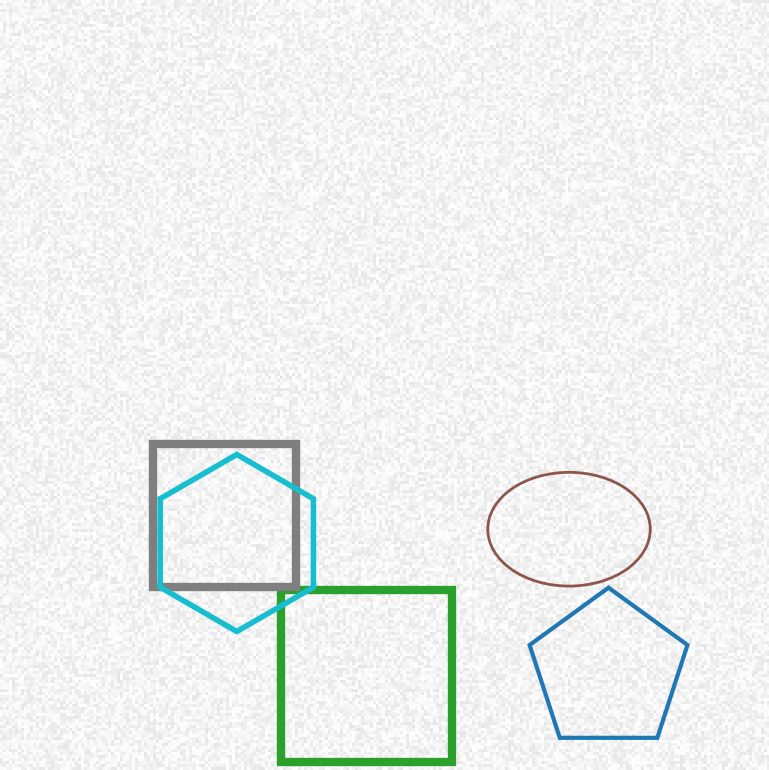[{"shape": "pentagon", "thickness": 1.5, "radius": 0.54, "center": [0.79, 0.129]}, {"shape": "square", "thickness": 3, "radius": 0.56, "center": [0.476, 0.122]}, {"shape": "oval", "thickness": 1, "radius": 0.53, "center": [0.739, 0.313]}, {"shape": "square", "thickness": 3, "radius": 0.46, "center": [0.291, 0.33]}, {"shape": "hexagon", "thickness": 2, "radius": 0.57, "center": [0.308, 0.295]}]